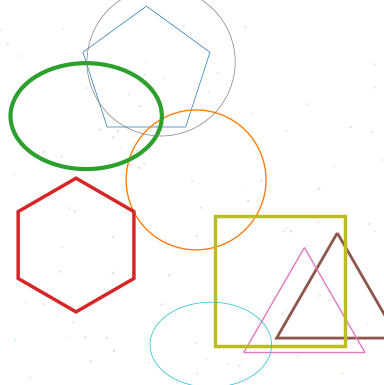[{"shape": "pentagon", "thickness": 0.5, "radius": 0.87, "center": [0.38, 0.811]}, {"shape": "circle", "thickness": 1, "radius": 0.91, "center": [0.509, 0.533]}, {"shape": "oval", "thickness": 3, "radius": 0.98, "center": [0.224, 0.698]}, {"shape": "hexagon", "thickness": 2.5, "radius": 0.87, "center": [0.197, 0.363]}, {"shape": "triangle", "thickness": 2, "radius": 0.91, "center": [0.876, 0.213]}, {"shape": "triangle", "thickness": 1, "radius": 0.91, "center": [0.791, 0.175]}, {"shape": "circle", "thickness": 0.5, "radius": 0.96, "center": [0.418, 0.839]}, {"shape": "square", "thickness": 2.5, "radius": 0.84, "center": [0.727, 0.27]}, {"shape": "oval", "thickness": 0.5, "radius": 0.79, "center": [0.548, 0.105]}]